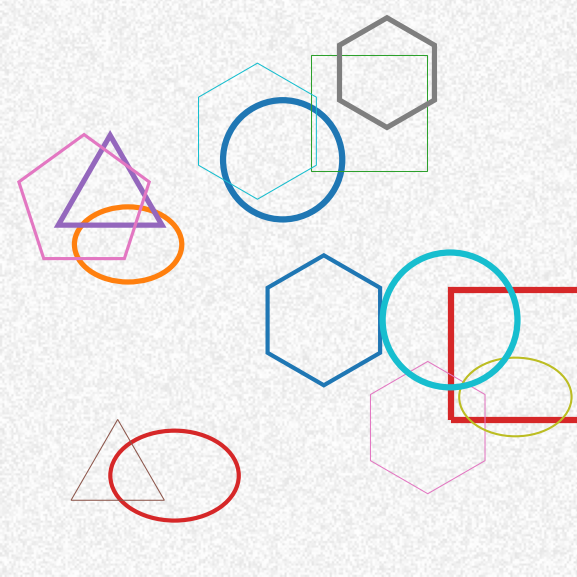[{"shape": "circle", "thickness": 3, "radius": 0.52, "center": [0.489, 0.722]}, {"shape": "hexagon", "thickness": 2, "radius": 0.56, "center": [0.561, 0.444]}, {"shape": "oval", "thickness": 2.5, "radius": 0.46, "center": [0.222, 0.576]}, {"shape": "square", "thickness": 0.5, "radius": 0.5, "center": [0.638, 0.803]}, {"shape": "square", "thickness": 3, "radius": 0.56, "center": [0.893, 0.384]}, {"shape": "oval", "thickness": 2, "radius": 0.56, "center": [0.302, 0.176]}, {"shape": "triangle", "thickness": 2.5, "radius": 0.52, "center": [0.191, 0.661]}, {"shape": "triangle", "thickness": 0.5, "radius": 0.47, "center": [0.204, 0.18]}, {"shape": "hexagon", "thickness": 0.5, "radius": 0.57, "center": [0.741, 0.259]}, {"shape": "pentagon", "thickness": 1.5, "radius": 0.59, "center": [0.146, 0.647]}, {"shape": "hexagon", "thickness": 2.5, "radius": 0.47, "center": [0.67, 0.873]}, {"shape": "oval", "thickness": 1, "radius": 0.49, "center": [0.892, 0.312]}, {"shape": "hexagon", "thickness": 0.5, "radius": 0.59, "center": [0.446, 0.772]}, {"shape": "circle", "thickness": 3, "radius": 0.58, "center": [0.779, 0.445]}]